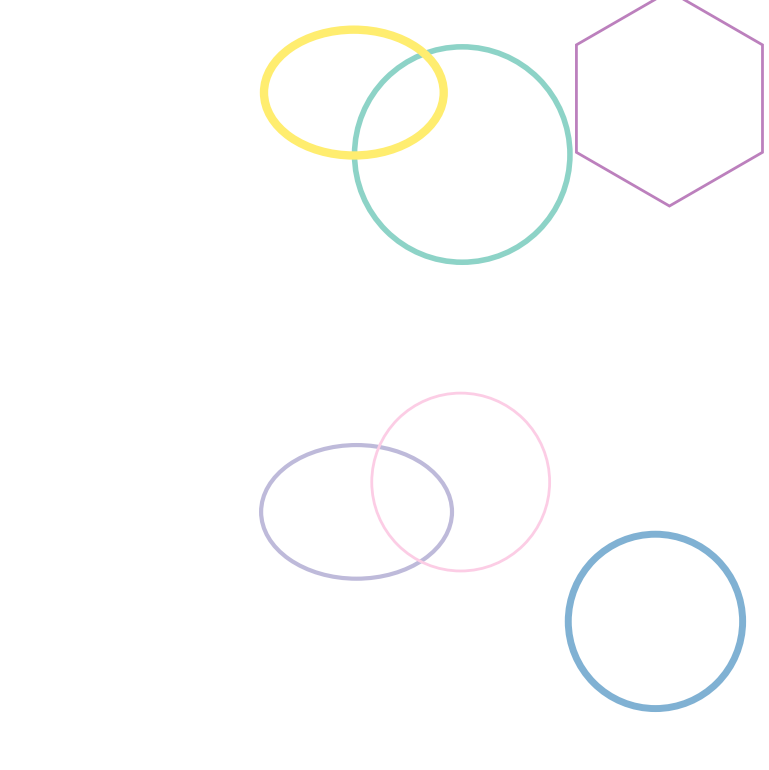[{"shape": "circle", "thickness": 2, "radius": 0.7, "center": [0.6, 0.799]}, {"shape": "oval", "thickness": 1.5, "radius": 0.62, "center": [0.463, 0.335]}, {"shape": "circle", "thickness": 2.5, "radius": 0.57, "center": [0.851, 0.193]}, {"shape": "circle", "thickness": 1, "radius": 0.58, "center": [0.598, 0.374]}, {"shape": "hexagon", "thickness": 1, "radius": 0.7, "center": [0.869, 0.872]}, {"shape": "oval", "thickness": 3, "radius": 0.58, "center": [0.46, 0.88]}]